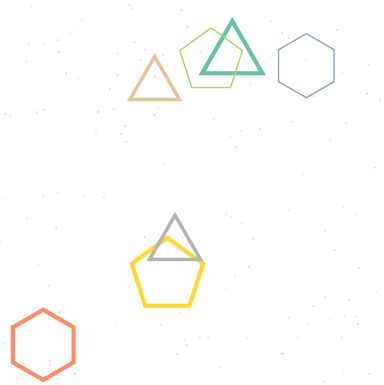[{"shape": "triangle", "thickness": 3, "radius": 0.45, "center": [0.603, 0.855]}, {"shape": "hexagon", "thickness": 3, "radius": 0.46, "center": [0.112, 0.104]}, {"shape": "hexagon", "thickness": 1, "radius": 0.42, "center": [0.796, 0.829]}, {"shape": "pentagon", "thickness": 1, "radius": 0.43, "center": [0.548, 0.842]}, {"shape": "pentagon", "thickness": 3, "radius": 0.49, "center": [0.435, 0.285]}, {"shape": "triangle", "thickness": 2.5, "radius": 0.37, "center": [0.402, 0.779]}, {"shape": "triangle", "thickness": 2.5, "radius": 0.38, "center": [0.455, 0.364]}]